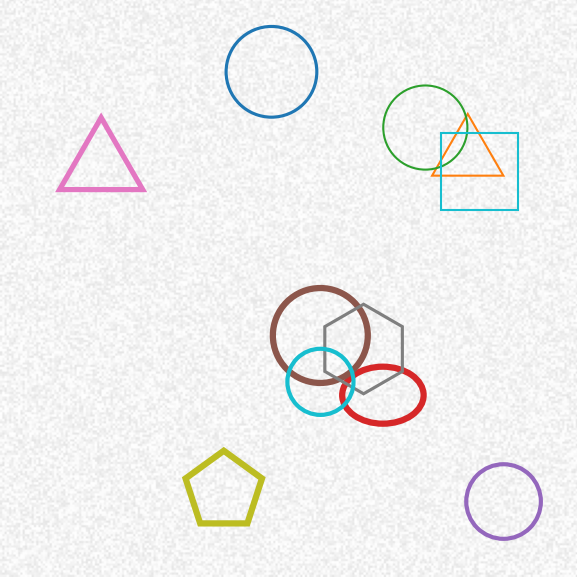[{"shape": "circle", "thickness": 1.5, "radius": 0.39, "center": [0.47, 0.875]}, {"shape": "triangle", "thickness": 1, "radius": 0.36, "center": [0.81, 0.731]}, {"shape": "circle", "thickness": 1, "radius": 0.36, "center": [0.737, 0.778]}, {"shape": "oval", "thickness": 3, "radius": 0.35, "center": [0.663, 0.315]}, {"shape": "circle", "thickness": 2, "radius": 0.32, "center": [0.872, 0.131]}, {"shape": "circle", "thickness": 3, "radius": 0.41, "center": [0.555, 0.418]}, {"shape": "triangle", "thickness": 2.5, "radius": 0.42, "center": [0.175, 0.712]}, {"shape": "hexagon", "thickness": 1.5, "radius": 0.39, "center": [0.63, 0.395]}, {"shape": "pentagon", "thickness": 3, "radius": 0.35, "center": [0.387, 0.149]}, {"shape": "square", "thickness": 1, "radius": 0.33, "center": [0.83, 0.702]}, {"shape": "circle", "thickness": 2, "radius": 0.29, "center": [0.555, 0.338]}]